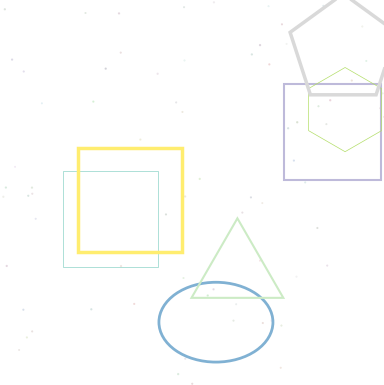[{"shape": "square", "thickness": 0.5, "radius": 0.62, "center": [0.287, 0.431]}, {"shape": "square", "thickness": 1.5, "radius": 0.62, "center": [0.864, 0.657]}, {"shape": "oval", "thickness": 2, "radius": 0.74, "center": [0.561, 0.163]}, {"shape": "hexagon", "thickness": 0.5, "radius": 0.55, "center": [0.896, 0.715]}, {"shape": "pentagon", "thickness": 2.5, "radius": 0.73, "center": [0.892, 0.871]}, {"shape": "triangle", "thickness": 1.5, "radius": 0.69, "center": [0.617, 0.295]}, {"shape": "square", "thickness": 2.5, "radius": 0.68, "center": [0.338, 0.481]}]